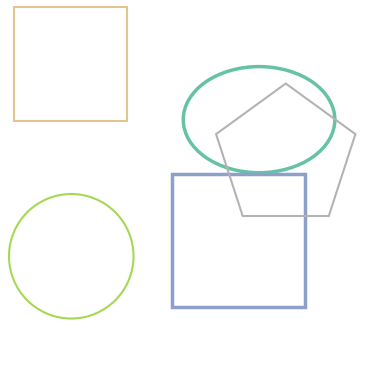[{"shape": "oval", "thickness": 2.5, "radius": 0.98, "center": [0.673, 0.689]}, {"shape": "square", "thickness": 2.5, "radius": 0.86, "center": [0.62, 0.376]}, {"shape": "circle", "thickness": 1.5, "radius": 0.81, "center": [0.185, 0.334]}, {"shape": "square", "thickness": 1.5, "radius": 0.74, "center": [0.183, 0.834]}, {"shape": "pentagon", "thickness": 1.5, "radius": 0.95, "center": [0.742, 0.593]}]